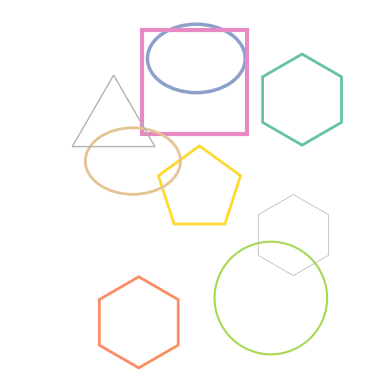[{"shape": "hexagon", "thickness": 2, "radius": 0.59, "center": [0.785, 0.741]}, {"shape": "hexagon", "thickness": 2, "radius": 0.59, "center": [0.36, 0.163]}, {"shape": "oval", "thickness": 2.5, "radius": 0.63, "center": [0.51, 0.848]}, {"shape": "square", "thickness": 3, "radius": 0.68, "center": [0.506, 0.787]}, {"shape": "circle", "thickness": 1.5, "radius": 0.73, "center": [0.703, 0.226]}, {"shape": "pentagon", "thickness": 2, "radius": 0.56, "center": [0.518, 0.509]}, {"shape": "oval", "thickness": 2, "radius": 0.62, "center": [0.345, 0.582]}, {"shape": "hexagon", "thickness": 0.5, "radius": 0.53, "center": [0.762, 0.389]}, {"shape": "triangle", "thickness": 1, "radius": 0.62, "center": [0.295, 0.681]}]